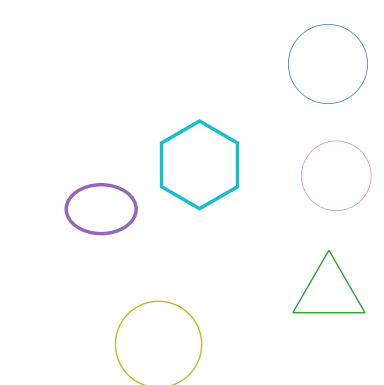[{"shape": "circle", "thickness": 0.5, "radius": 0.51, "center": [0.852, 0.834]}, {"shape": "triangle", "thickness": 1, "radius": 0.54, "center": [0.854, 0.242]}, {"shape": "oval", "thickness": 2.5, "radius": 0.45, "center": [0.263, 0.457]}, {"shape": "circle", "thickness": 0.5, "radius": 0.45, "center": [0.874, 0.543]}, {"shape": "circle", "thickness": 1, "radius": 0.56, "center": [0.412, 0.106]}, {"shape": "hexagon", "thickness": 2.5, "radius": 0.57, "center": [0.518, 0.572]}]